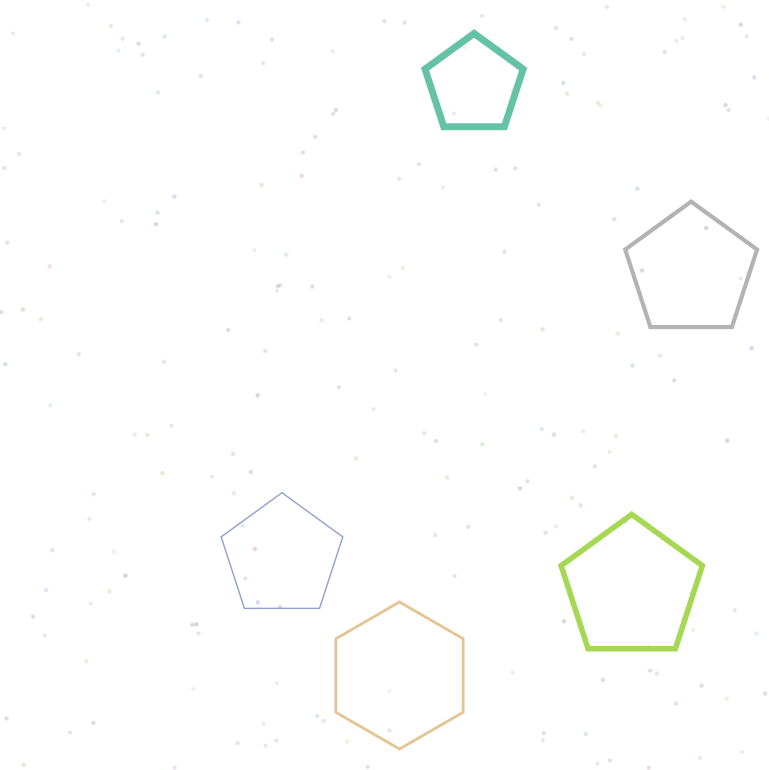[{"shape": "pentagon", "thickness": 2.5, "radius": 0.33, "center": [0.616, 0.89]}, {"shape": "pentagon", "thickness": 0.5, "radius": 0.42, "center": [0.366, 0.277]}, {"shape": "pentagon", "thickness": 2, "radius": 0.48, "center": [0.82, 0.236]}, {"shape": "hexagon", "thickness": 1, "radius": 0.48, "center": [0.519, 0.123]}, {"shape": "pentagon", "thickness": 1.5, "radius": 0.45, "center": [0.898, 0.648]}]